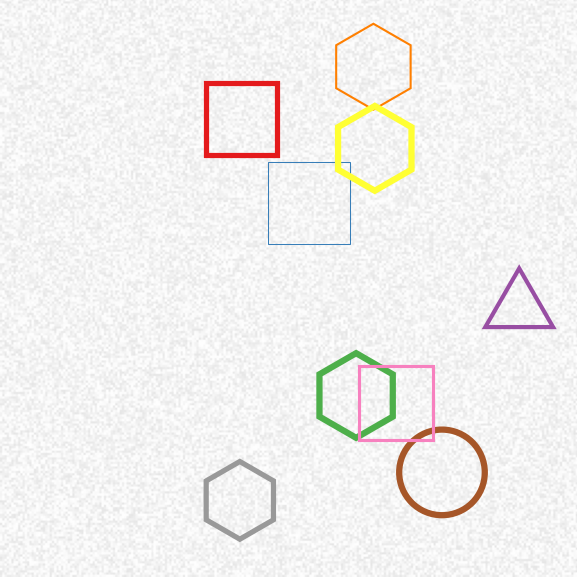[{"shape": "square", "thickness": 2.5, "radius": 0.31, "center": [0.418, 0.793]}, {"shape": "square", "thickness": 0.5, "radius": 0.36, "center": [0.535, 0.648]}, {"shape": "hexagon", "thickness": 3, "radius": 0.37, "center": [0.617, 0.314]}, {"shape": "triangle", "thickness": 2, "radius": 0.34, "center": [0.899, 0.467]}, {"shape": "hexagon", "thickness": 1, "radius": 0.37, "center": [0.647, 0.884]}, {"shape": "hexagon", "thickness": 3, "radius": 0.37, "center": [0.649, 0.742]}, {"shape": "circle", "thickness": 3, "radius": 0.37, "center": [0.765, 0.181]}, {"shape": "square", "thickness": 1.5, "radius": 0.32, "center": [0.685, 0.301]}, {"shape": "hexagon", "thickness": 2.5, "radius": 0.34, "center": [0.415, 0.133]}]